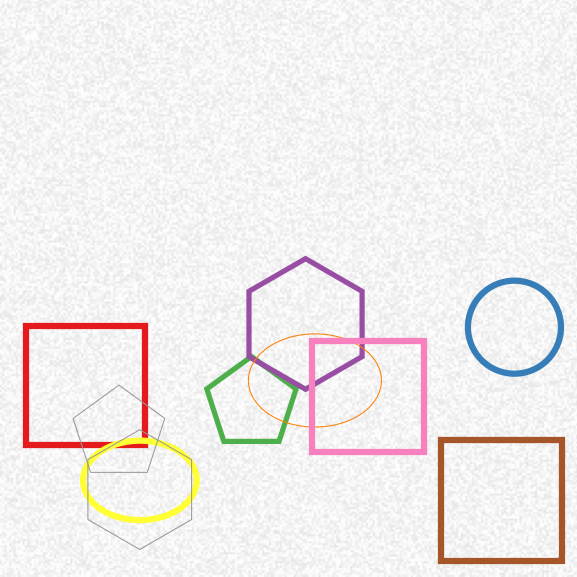[{"shape": "square", "thickness": 3, "radius": 0.52, "center": [0.148, 0.331]}, {"shape": "circle", "thickness": 3, "radius": 0.4, "center": [0.891, 0.433]}, {"shape": "pentagon", "thickness": 2.5, "radius": 0.41, "center": [0.435, 0.301]}, {"shape": "hexagon", "thickness": 2.5, "radius": 0.57, "center": [0.529, 0.438]}, {"shape": "oval", "thickness": 0.5, "radius": 0.58, "center": [0.545, 0.34]}, {"shape": "oval", "thickness": 3, "radius": 0.49, "center": [0.242, 0.167]}, {"shape": "square", "thickness": 3, "radius": 0.52, "center": [0.868, 0.132]}, {"shape": "square", "thickness": 3, "radius": 0.48, "center": [0.636, 0.313]}, {"shape": "hexagon", "thickness": 0.5, "radius": 0.52, "center": [0.242, 0.151]}, {"shape": "pentagon", "thickness": 0.5, "radius": 0.42, "center": [0.206, 0.249]}]